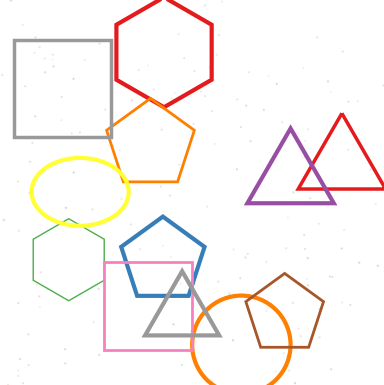[{"shape": "triangle", "thickness": 2.5, "radius": 0.66, "center": [0.888, 0.575]}, {"shape": "hexagon", "thickness": 3, "radius": 0.71, "center": [0.426, 0.864]}, {"shape": "pentagon", "thickness": 3, "radius": 0.57, "center": [0.423, 0.324]}, {"shape": "hexagon", "thickness": 1, "radius": 0.53, "center": [0.178, 0.325]}, {"shape": "triangle", "thickness": 3, "radius": 0.65, "center": [0.755, 0.537]}, {"shape": "circle", "thickness": 3, "radius": 0.64, "center": [0.627, 0.104]}, {"shape": "pentagon", "thickness": 2, "radius": 0.6, "center": [0.391, 0.625]}, {"shape": "oval", "thickness": 3, "radius": 0.63, "center": [0.208, 0.502]}, {"shape": "pentagon", "thickness": 2, "radius": 0.53, "center": [0.739, 0.184]}, {"shape": "square", "thickness": 2, "radius": 0.57, "center": [0.385, 0.206]}, {"shape": "triangle", "thickness": 3, "radius": 0.56, "center": [0.473, 0.184]}, {"shape": "square", "thickness": 2.5, "radius": 0.63, "center": [0.162, 0.77]}]